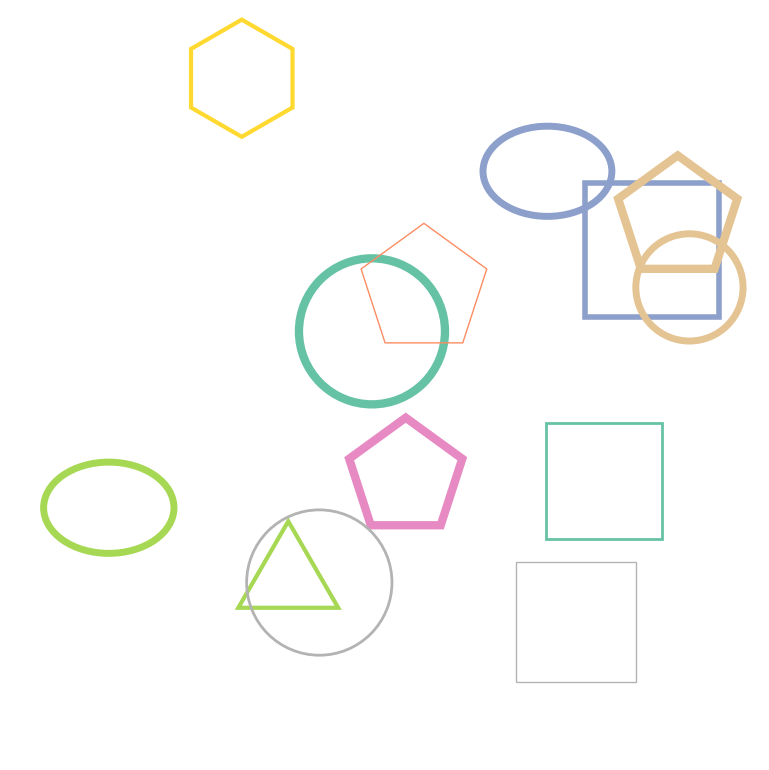[{"shape": "square", "thickness": 1, "radius": 0.38, "center": [0.784, 0.376]}, {"shape": "circle", "thickness": 3, "radius": 0.47, "center": [0.483, 0.57]}, {"shape": "pentagon", "thickness": 0.5, "radius": 0.43, "center": [0.551, 0.624]}, {"shape": "square", "thickness": 2, "radius": 0.44, "center": [0.847, 0.675]}, {"shape": "oval", "thickness": 2.5, "radius": 0.42, "center": [0.711, 0.778]}, {"shape": "pentagon", "thickness": 3, "radius": 0.39, "center": [0.527, 0.38]}, {"shape": "triangle", "thickness": 1.5, "radius": 0.37, "center": [0.374, 0.248]}, {"shape": "oval", "thickness": 2.5, "radius": 0.42, "center": [0.141, 0.341]}, {"shape": "hexagon", "thickness": 1.5, "radius": 0.38, "center": [0.314, 0.898]}, {"shape": "pentagon", "thickness": 3, "radius": 0.41, "center": [0.88, 0.717]}, {"shape": "circle", "thickness": 2.5, "radius": 0.35, "center": [0.895, 0.627]}, {"shape": "square", "thickness": 0.5, "radius": 0.39, "center": [0.749, 0.192]}, {"shape": "circle", "thickness": 1, "radius": 0.47, "center": [0.415, 0.243]}]